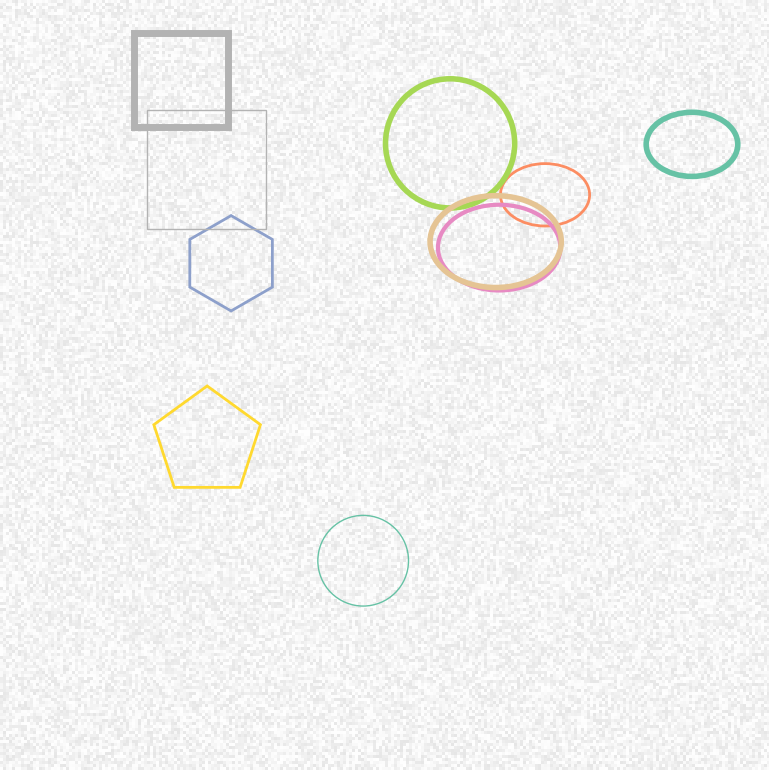[{"shape": "oval", "thickness": 2, "radius": 0.3, "center": [0.899, 0.813]}, {"shape": "circle", "thickness": 0.5, "radius": 0.29, "center": [0.472, 0.272]}, {"shape": "oval", "thickness": 1, "radius": 0.29, "center": [0.708, 0.747]}, {"shape": "hexagon", "thickness": 1, "radius": 0.31, "center": [0.3, 0.658]}, {"shape": "oval", "thickness": 1.5, "radius": 0.4, "center": [0.648, 0.678]}, {"shape": "circle", "thickness": 2, "radius": 0.42, "center": [0.585, 0.814]}, {"shape": "pentagon", "thickness": 1, "radius": 0.36, "center": [0.269, 0.426]}, {"shape": "oval", "thickness": 2, "radius": 0.43, "center": [0.644, 0.686]}, {"shape": "square", "thickness": 2.5, "radius": 0.31, "center": [0.235, 0.896]}, {"shape": "square", "thickness": 0.5, "radius": 0.39, "center": [0.268, 0.78]}]